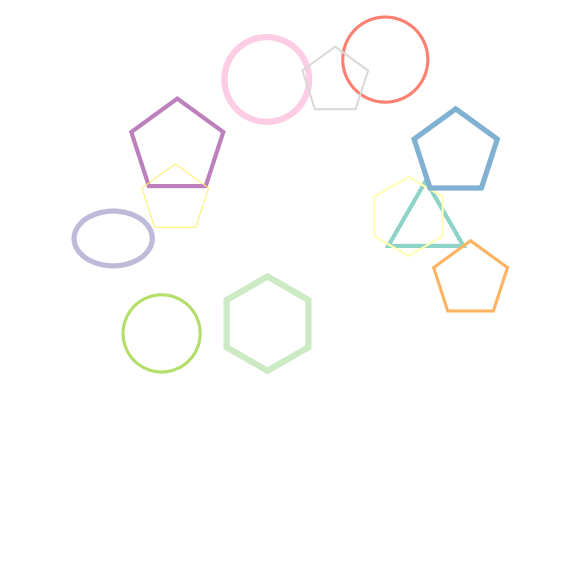[{"shape": "triangle", "thickness": 2, "radius": 0.38, "center": [0.737, 0.611]}, {"shape": "hexagon", "thickness": 1, "radius": 0.34, "center": [0.707, 0.624]}, {"shape": "oval", "thickness": 2.5, "radius": 0.34, "center": [0.196, 0.586]}, {"shape": "circle", "thickness": 1.5, "radius": 0.37, "center": [0.667, 0.896]}, {"shape": "pentagon", "thickness": 2.5, "radius": 0.38, "center": [0.789, 0.735]}, {"shape": "pentagon", "thickness": 1.5, "radius": 0.34, "center": [0.815, 0.515]}, {"shape": "circle", "thickness": 1.5, "radius": 0.33, "center": [0.28, 0.422]}, {"shape": "circle", "thickness": 3, "radius": 0.37, "center": [0.462, 0.862]}, {"shape": "pentagon", "thickness": 1, "radius": 0.3, "center": [0.58, 0.858]}, {"shape": "pentagon", "thickness": 2, "radius": 0.42, "center": [0.307, 0.745]}, {"shape": "hexagon", "thickness": 3, "radius": 0.41, "center": [0.463, 0.439]}, {"shape": "pentagon", "thickness": 0.5, "radius": 0.3, "center": [0.303, 0.655]}]